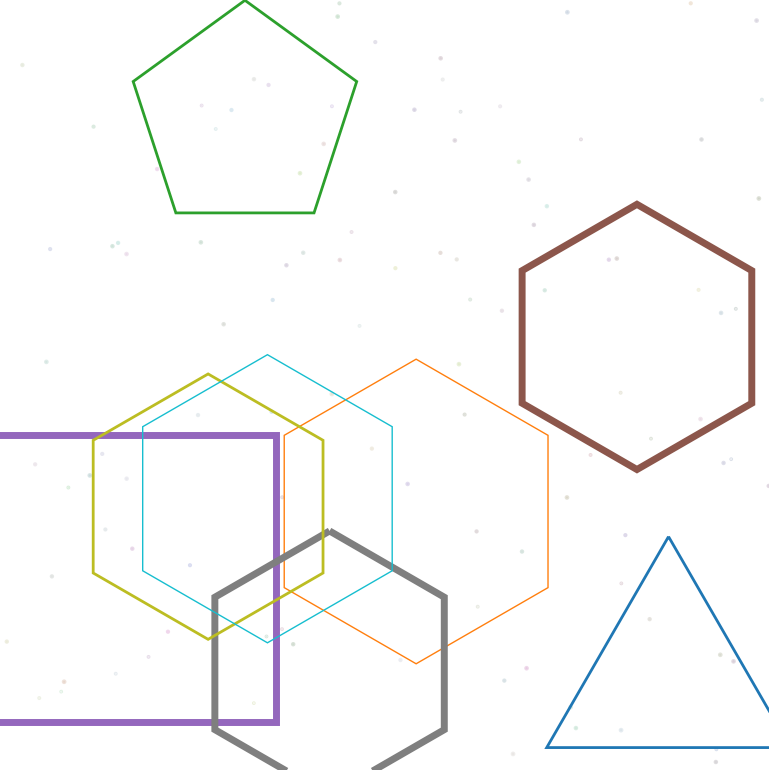[{"shape": "triangle", "thickness": 1, "radius": 0.91, "center": [0.868, 0.12]}, {"shape": "hexagon", "thickness": 0.5, "radius": 0.99, "center": [0.54, 0.336]}, {"shape": "pentagon", "thickness": 1, "radius": 0.76, "center": [0.318, 0.847]}, {"shape": "square", "thickness": 2.5, "radius": 0.93, "center": [0.172, 0.249]}, {"shape": "hexagon", "thickness": 2.5, "radius": 0.86, "center": [0.827, 0.562]}, {"shape": "hexagon", "thickness": 2.5, "radius": 0.86, "center": [0.428, 0.138]}, {"shape": "hexagon", "thickness": 1, "radius": 0.86, "center": [0.27, 0.342]}, {"shape": "hexagon", "thickness": 0.5, "radius": 0.94, "center": [0.347, 0.352]}]